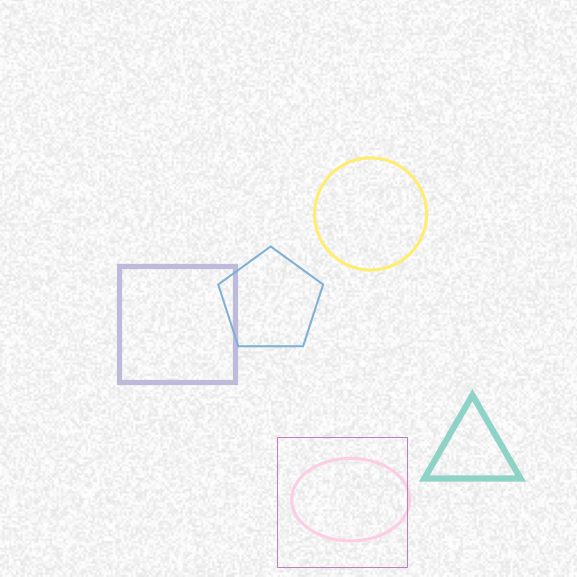[{"shape": "triangle", "thickness": 3, "radius": 0.48, "center": [0.818, 0.219]}, {"shape": "square", "thickness": 2.5, "radius": 0.5, "center": [0.307, 0.438]}, {"shape": "pentagon", "thickness": 1, "radius": 0.48, "center": [0.469, 0.477]}, {"shape": "oval", "thickness": 1.5, "radius": 0.51, "center": [0.607, 0.134]}, {"shape": "square", "thickness": 0.5, "radius": 0.56, "center": [0.592, 0.13]}, {"shape": "circle", "thickness": 1.5, "radius": 0.49, "center": [0.642, 0.629]}]